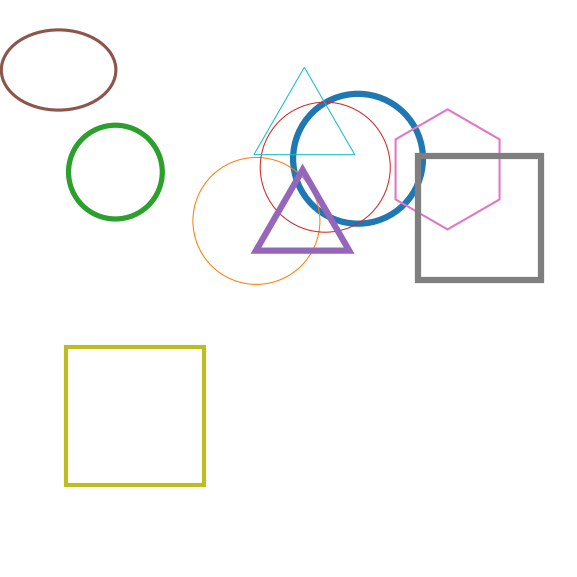[{"shape": "circle", "thickness": 3, "radius": 0.56, "center": [0.62, 0.724]}, {"shape": "circle", "thickness": 0.5, "radius": 0.55, "center": [0.444, 0.617]}, {"shape": "circle", "thickness": 2.5, "radius": 0.41, "center": [0.2, 0.701]}, {"shape": "circle", "thickness": 0.5, "radius": 0.56, "center": [0.563, 0.71]}, {"shape": "triangle", "thickness": 3, "radius": 0.47, "center": [0.524, 0.612]}, {"shape": "oval", "thickness": 1.5, "radius": 0.5, "center": [0.101, 0.878]}, {"shape": "hexagon", "thickness": 1, "radius": 0.52, "center": [0.775, 0.706]}, {"shape": "square", "thickness": 3, "radius": 0.54, "center": [0.83, 0.622]}, {"shape": "square", "thickness": 2, "radius": 0.6, "center": [0.234, 0.279]}, {"shape": "triangle", "thickness": 0.5, "radius": 0.5, "center": [0.527, 0.782]}]